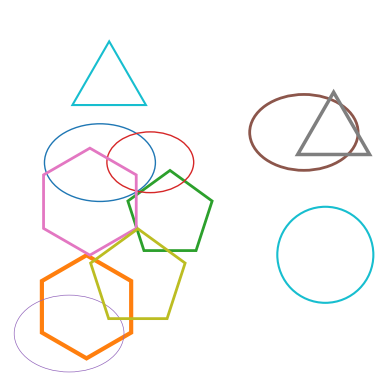[{"shape": "oval", "thickness": 1, "radius": 0.72, "center": [0.26, 0.578]}, {"shape": "hexagon", "thickness": 3, "radius": 0.67, "center": [0.225, 0.203]}, {"shape": "pentagon", "thickness": 2, "radius": 0.58, "center": [0.442, 0.442]}, {"shape": "oval", "thickness": 1, "radius": 0.56, "center": [0.39, 0.579]}, {"shape": "oval", "thickness": 0.5, "radius": 0.71, "center": [0.179, 0.134]}, {"shape": "oval", "thickness": 2, "radius": 0.7, "center": [0.789, 0.656]}, {"shape": "hexagon", "thickness": 2, "radius": 0.69, "center": [0.233, 0.476]}, {"shape": "triangle", "thickness": 2.5, "radius": 0.54, "center": [0.867, 0.653]}, {"shape": "pentagon", "thickness": 2, "radius": 0.65, "center": [0.358, 0.277]}, {"shape": "circle", "thickness": 1.5, "radius": 0.62, "center": [0.845, 0.338]}, {"shape": "triangle", "thickness": 1.5, "radius": 0.55, "center": [0.284, 0.782]}]